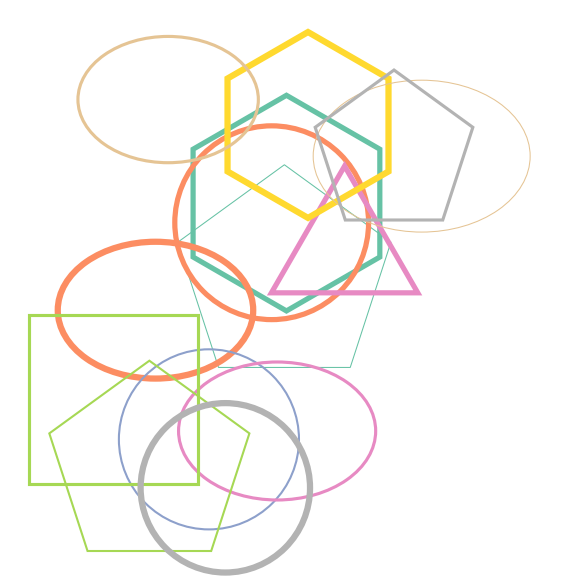[{"shape": "hexagon", "thickness": 2.5, "radius": 0.93, "center": [0.496, 0.647]}, {"shape": "pentagon", "thickness": 0.5, "radius": 0.97, "center": [0.492, 0.52]}, {"shape": "oval", "thickness": 3, "radius": 0.85, "center": [0.269, 0.462]}, {"shape": "circle", "thickness": 2.5, "radius": 0.84, "center": [0.47, 0.613]}, {"shape": "circle", "thickness": 1, "radius": 0.78, "center": [0.362, 0.238]}, {"shape": "triangle", "thickness": 2.5, "radius": 0.73, "center": [0.597, 0.565]}, {"shape": "oval", "thickness": 1.5, "radius": 0.85, "center": [0.48, 0.253]}, {"shape": "pentagon", "thickness": 1, "radius": 0.91, "center": [0.259, 0.192]}, {"shape": "square", "thickness": 1.5, "radius": 0.73, "center": [0.197, 0.307]}, {"shape": "hexagon", "thickness": 3, "radius": 0.8, "center": [0.533, 0.783]}, {"shape": "oval", "thickness": 1.5, "radius": 0.78, "center": [0.291, 0.827]}, {"shape": "oval", "thickness": 0.5, "radius": 0.94, "center": [0.73, 0.729]}, {"shape": "circle", "thickness": 3, "radius": 0.73, "center": [0.39, 0.154]}, {"shape": "pentagon", "thickness": 1.5, "radius": 0.72, "center": [0.682, 0.734]}]